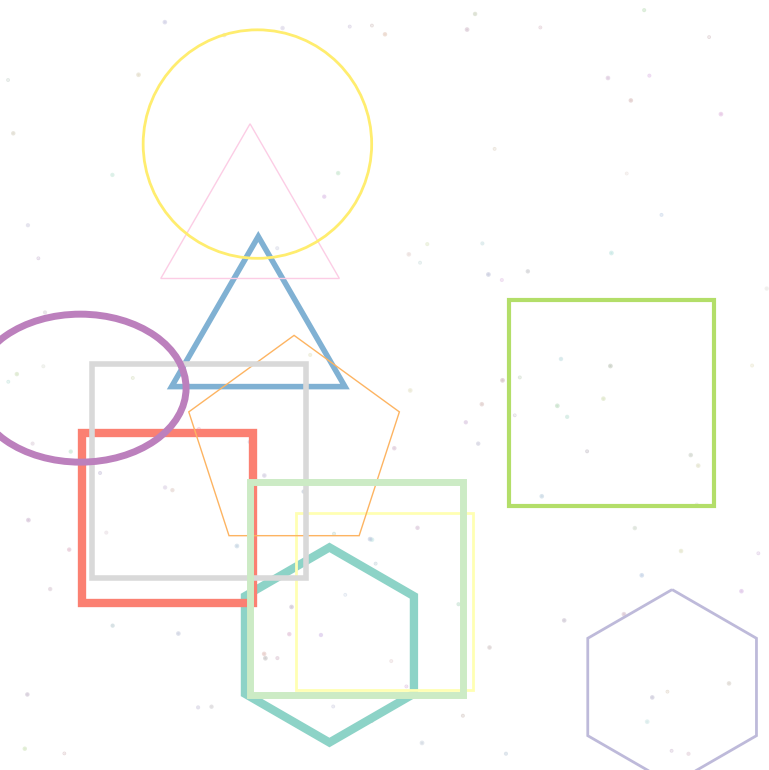[{"shape": "hexagon", "thickness": 3, "radius": 0.63, "center": [0.428, 0.162]}, {"shape": "square", "thickness": 1, "radius": 0.57, "center": [0.5, 0.219]}, {"shape": "hexagon", "thickness": 1, "radius": 0.63, "center": [0.873, 0.108]}, {"shape": "square", "thickness": 3, "radius": 0.55, "center": [0.218, 0.328]}, {"shape": "triangle", "thickness": 2, "radius": 0.65, "center": [0.335, 0.563]}, {"shape": "pentagon", "thickness": 0.5, "radius": 0.72, "center": [0.382, 0.421]}, {"shape": "square", "thickness": 1.5, "radius": 0.67, "center": [0.794, 0.477]}, {"shape": "triangle", "thickness": 0.5, "radius": 0.67, "center": [0.325, 0.705]}, {"shape": "square", "thickness": 2, "radius": 0.69, "center": [0.258, 0.388]}, {"shape": "oval", "thickness": 2.5, "radius": 0.69, "center": [0.104, 0.496]}, {"shape": "square", "thickness": 2.5, "radius": 0.69, "center": [0.463, 0.236]}, {"shape": "circle", "thickness": 1, "radius": 0.74, "center": [0.334, 0.813]}]